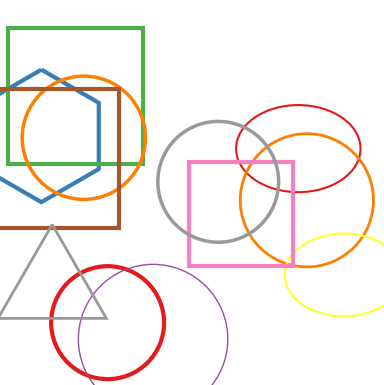[{"shape": "circle", "thickness": 3, "radius": 0.73, "center": [0.28, 0.162]}, {"shape": "oval", "thickness": 1.5, "radius": 0.81, "center": [0.775, 0.614]}, {"shape": "hexagon", "thickness": 3, "radius": 0.86, "center": [0.107, 0.647]}, {"shape": "square", "thickness": 3, "radius": 0.88, "center": [0.196, 0.75]}, {"shape": "circle", "thickness": 1, "radius": 0.97, "center": [0.398, 0.119]}, {"shape": "circle", "thickness": 2, "radius": 0.87, "center": [0.797, 0.48]}, {"shape": "circle", "thickness": 2.5, "radius": 0.8, "center": [0.218, 0.642]}, {"shape": "oval", "thickness": 1.5, "radius": 0.77, "center": [0.893, 0.286]}, {"shape": "square", "thickness": 3, "radius": 0.9, "center": [0.129, 0.588]}, {"shape": "square", "thickness": 3, "radius": 0.68, "center": [0.626, 0.443]}, {"shape": "triangle", "thickness": 2, "radius": 0.81, "center": [0.136, 0.254]}, {"shape": "circle", "thickness": 2.5, "radius": 0.78, "center": [0.567, 0.528]}]